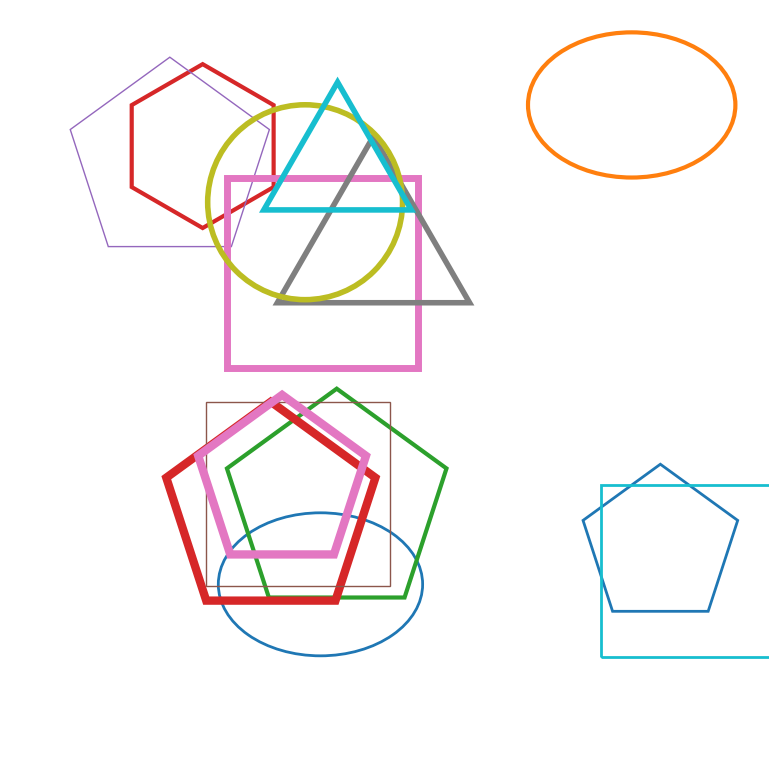[{"shape": "oval", "thickness": 1, "radius": 0.66, "center": [0.416, 0.241]}, {"shape": "pentagon", "thickness": 1, "radius": 0.53, "center": [0.858, 0.292]}, {"shape": "oval", "thickness": 1.5, "radius": 0.67, "center": [0.82, 0.864]}, {"shape": "pentagon", "thickness": 1.5, "radius": 0.75, "center": [0.437, 0.345]}, {"shape": "hexagon", "thickness": 1.5, "radius": 0.53, "center": [0.263, 0.81]}, {"shape": "pentagon", "thickness": 3, "radius": 0.71, "center": [0.352, 0.335]}, {"shape": "pentagon", "thickness": 0.5, "radius": 0.68, "center": [0.221, 0.79]}, {"shape": "square", "thickness": 0.5, "radius": 0.6, "center": [0.387, 0.358]}, {"shape": "pentagon", "thickness": 3, "radius": 0.57, "center": [0.366, 0.373]}, {"shape": "square", "thickness": 2.5, "radius": 0.62, "center": [0.419, 0.645]}, {"shape": "triangle", "thickness": 2, "radius": 0.72, "center": [0.485, 0.679]}, {"shape": "circle", "thickness": 2, "radius": 0.63, "center": [0.396, 0.737]}, {"shape": "triangle", "thickness": 2, "radius": 0.55, "center": [0.438, 0.783]}, {"shape": "square", "thickness": 1, "radius": 0.56, "center": [0.892, 0.258]}]